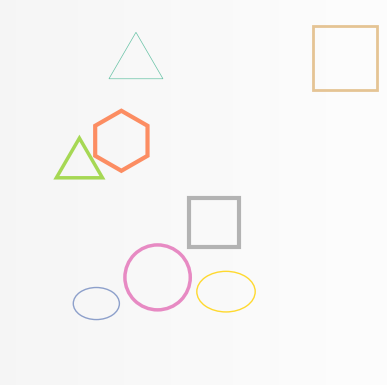[{"shape": "triangle", "thickness": 0.5, "radius": 0.4, "center": [0.351, 0.836]}, {"shape": "hexagon", "thickness": 3, "radius": 0.39, "center": [0.313, 0.634]}, {"shape": "oval", "thickness": 1, "radius": 0.3, "center": [0.249, 0.212]}, {"shape": "circle", "thickness": 2.5, "radius": 0.42, "center": [0.407, 0.279]}, {"shape": "triangle", "thickness": 2.5, "radius": 0.34, "center": [0.205, 0.573]}, {"shape": "oval", "thickness": 1, "radius": 0.38, "center": [0.583, 0.242]}, {"shape": "square", "thickness": 2, "radius": 0.41, "center": [0.891, 0.849]}, {"shape": "square", "thickness": 3, "radius": 0.32, "center": [0.552, 0.422]}]